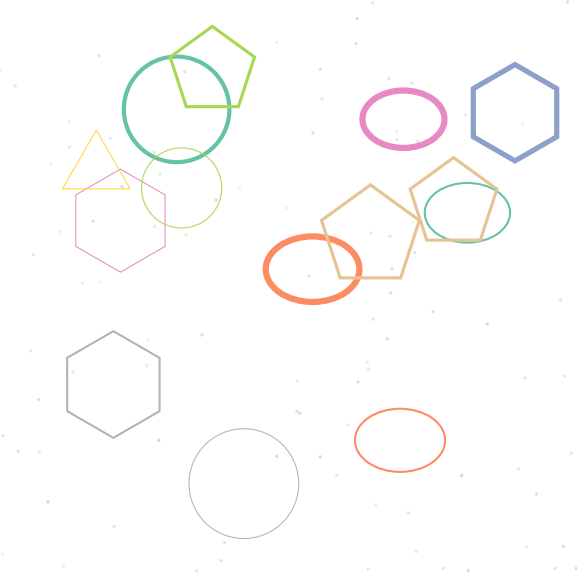[{"shape": "circle", "thickness": 2, "radius": 0.46, "center": [0.306, 0.81]}, {"shape": "oval", "thickness": 1, "radius": 0.37, "center": [0.809, 0.631]}, {"shape": "oval", "thickness": 1, "radius": 0.39, "center": [0.693, 0.237]}, {"shape": "oval", "thickness": 3, "radius": 0.41, "center": [0.541, 0.533]}, {"shape": "hexagon", "thickness": 2.5, "radius": 0.42, "center": [0.892, 0.804]}, {"shape": "oval", "thickness": 3, "radius": 0.36, "center": [0.699, 0.793]}, {"shape": "hexagon", "thickness": 0.5, "radius": 0.45, "center": [0.209, 0.617]}, {"shape": "circle", "thickness": 0.5, "radius": 0.35, "center": [0.314, 0.674]}, {"shape": "pentagon", "thickness": 1.5, "radius": 0.38, "center": [0.368, 0.877]}, {"shape": "triangle", "thickness": 0.5, "radius": 0.34, "center": [0.167, 0.706]}, {"shape": "pentagon", "thickness": 1.5, "radius": 0.45, "center": [0.641, 0.59]}, {"shape": "pentagon", "thickness": 1.5, "radius": 0.39, "center": [0.785, 0.647]}, {"shape": "hexagon", "thickness": 1, "radius": 0.46, "center": [0.196, 0.333]}, {"shape": "circle", "thickness": 0.5, "radius": 0.48, "center": [0.422, 0.162]}]